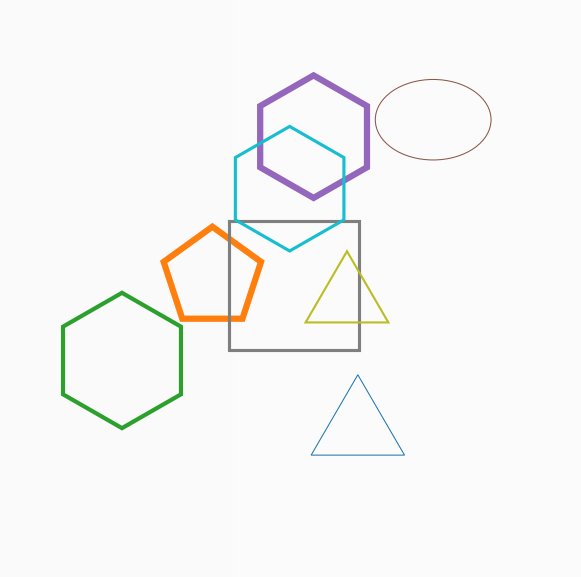[{"shape": "triangle", "thickness": 0.5, "radius": 0.46, "center": [0.616, 0.257]}, {"shape": "pentagon", "thickness": 3, "radius": 0.44, "center": [0.365, 0.519]}, {"shape": "hexagon", "thickness": 2, "radius": 0.59, "center": [0.21, 0.375]}, {"shape": "hexagon", "thickness": 3, "radius": 0.53, "center": [0.54, 0.762]}, {"shape": "oval", "thickness": 0.5, "radius": 0.5, "center": [0.745, 0.792]}, {"shape": "square", "thickness": 1.5, "radius": 0.56, "center": [0.506, 0.505]}, {"shape": "triangle", "thickness": 1, "radius": 0.41, "center": [0.597, 0.482]}, {"shape": "hexagon", "thickness": 1.5, "radius": 0.54, "center": [0.498, 0.672]}]